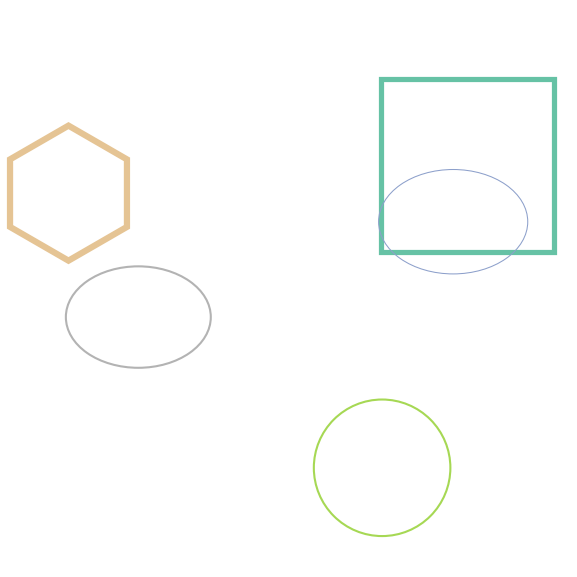[{"shape": "square", "thickness": 2.5, "radius": 0.75, "center": [0.81, 0.712]}, {"shape": "oval", "thickness": 0.5, "radius": 0.65, "center": [0.785, 0.615]}, {"shape": "circle", "thickness": 1, "radius": 0.59, "center": [0.662, 0.189]}, {"shape": "hexagon", "thickness": 3, "radius": 0.58, "center": [0.119, 0.665]}, {"shape": "oval", "thickness": 1, "radius": 0.63, "center": [0.24, 0.45]}]